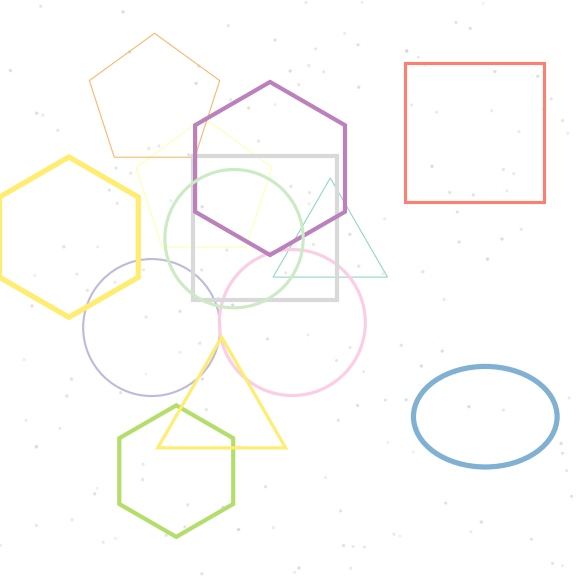[{"shape": "triangle", "thickness": 0.5, "radius": 0.57, "center": [0.572, 0.576]}, {"shape": "pentagon", "thickness": 0.5, "radius": 0.62, "center": [0.353, 0.671]}, {"shape": "circle", "thickness": 1, "radius": 0.59, "center": [0.263, 0.432]}, {"shape": "square", "thickness": 1.5, "radius": 0.6, "center": [0.822, 0.77]}, {"shape": "oval", "thickness": 2.5, "radius": 0.62, "center": [0.84, 0.278]}, {"shape": "pentagon", "thickness": 0.5, "radius": 0.59, "center": [0.268, 0.823]}, {"shape": "hexagon", "thickness": 2, "radius": 0.57, "center": [0.305, 0.183]}, {"shape": "circle", "thickness": 1.5, "radius": 0.63, "center": [0.506, 0.441]}, {"shape": "square", "thickness": 2, "radius": 0.62, "center": [0.458, 0.605]}, {"shape": "hexagon", "thickness": 2, "radius": 0.75, "center": [0.468, 0.707]}, {"shape": "circle", "thickness": 1.5, "radius": 0.6, "center": [0.405, 0.586]}, {"shape": "hexagon", "thickness": 2.5, "radius": 0.69, "center": [0.119, 0.588]}, {"shape": "triangle", "thickness": 1.5, "radius": 0.64, "center": [0.384, 0.288]}]